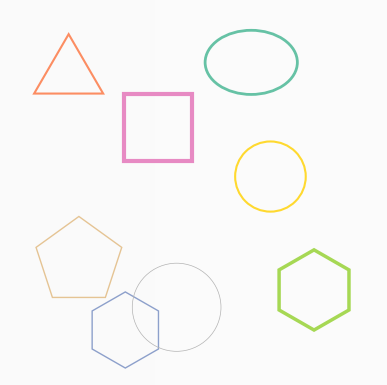[{"shape": "oval", "thickness": 2, "radius": 0.6, "center": [0.648, 0.838]}, {"shape": "triangle", "thickness": 1.5, "radius": 0.51, "center": [0.177, 0.808]}, {"shape": "hexagon", "thickness": 1, "radius": 0.49, "center": [0.323, 0.143]}, {"shape": "square", "thickness": 3, "radius": 0.44, "center": [0.408, 0.668]}, {"shape": "hexagon", "thickness": 2.5, "radius": 0.52, "center": [0.81, 0.247]}, {"shape": "circle", "thickness": 1.5, "radius": 0.46, "center": [0.698, 0.541]}, {"shape": "pentagon", "thickness": 1, "radius": 0.58, "center": [0.204, 0.321]}, {"shape": "circle", "thickness": 0.5, "radius": 0.57, "center": [0.456, 0.202]}]